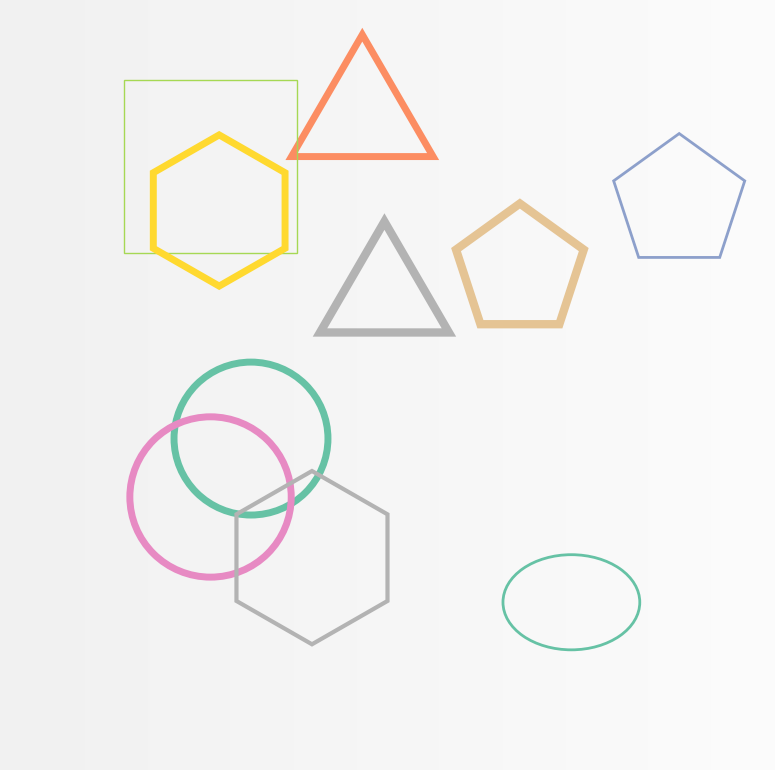[{"shape": "circle", "thickness": 2.5, "radius": 0.5, "center": [0.324, 0.43]}, {"shape": "oval", "thickness": 1, "radius": 0.44, "center": [0.737, 0.218]}, {"shape": "triangle", "thickness": 2.5, "radius": 0.53, "center": [0.467, 0.849]}, {"shape": "pentagon", "thickness": 1, "radius": 0.44, "center": [0.876, 0.738]}, {"shape": "circle", "thickness": 2.5, "radius": 0.52, "center": [0.272, 0.355]}, {"shape": "square", "thickness": 0.5, "radius": 0.56, "center": [0.272, 0.784]}, {"shape": "hexagon", "thickness": 2.5, "radius": 0.49, "center": [0.283, 0.727]}, {"shape": "pentagon", "thickness": 3, "radius": 0.43, "center": [0.671, 0.649]}, {"shape": "triangle", "thickness": 3, "radius": 0.48, "center": [0.496, 0.616]}, {"shape": "hexagon", "thickness": 1.5, "radius": 0.56, "center": [0.403, 0.276]}]